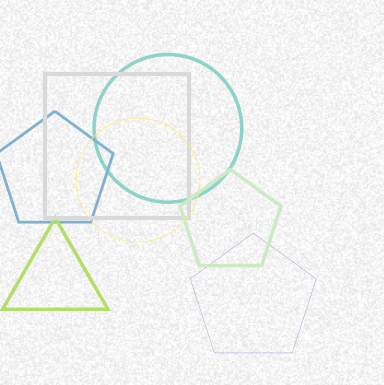[{"shape": "circle", "thickness": 2.5, "radius": 0.96, "center": [0.436, 0.667]}, {"shape": "pentagon", "thickness": 0.5, "radius": 0.86, "center": [0.658, 0.223]}, {"shape": "pentagon", "thickness": 2, "radius": 0.8, "center": [0.142, 0.552]}, {"shape": "triangle", "thickness": 2.5, "radius": 0.79, "center": [0.143, 0.276]}, {"shape": "square", "thickness": 3, "radius": 0.93, "center": [0.303, 0.621]}, {"shape": "pentagon", "thickness": 2.5, "radius": 0.69, "center": [0.599, 0.422]}, {"shape": "circle", "thickness": 0.5, "radius": 0.81, "center": [0.359, 0.532]}]